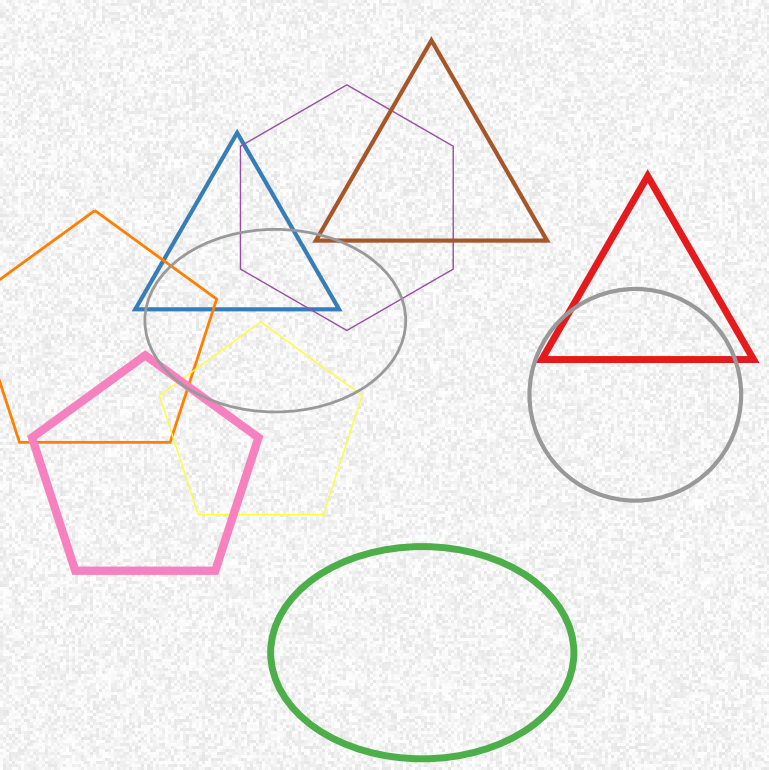[{"shape": "triangle", "thickness": 2.5, "radius": 0.79, "center": [0.841, 0.612]}, {"shape": "triangle", "thickness": 1.5, "radius": 0.76, "center": [0.308, 0.675]}, {"shape": "oval", "thickness": 2.5, "radius": 0.98, "center": [0.548, 0.152]}, {"shape": "hexagon", "thickness": 0.5, "radius": 0.8, "center": [0.45, 0.73]}, {"shape": "pentagon", "thickness": 1, "radius": 0.83, "center": [0.123, 0.56]}, {"shape": "pentagon", "thickness": 0.5, "radius": 0.69, "center": [0.339, 0.444]}, {"shape": "triangle", "thickness": 1.5, "radius": 0.87, "center": [0.56, 0.774]}, {"shape": "pentagon", "thickness": 3, "radius": 0.77, "center": [0.189, 0.384]}, {"shape": "circle", "thickness": 1.5, "radius": 0.69, "center": [0.825, 0.487]}, {"shape": "oval", "thickness": 1, "radius": 0.85, "center": [0.358, 0.584]}]